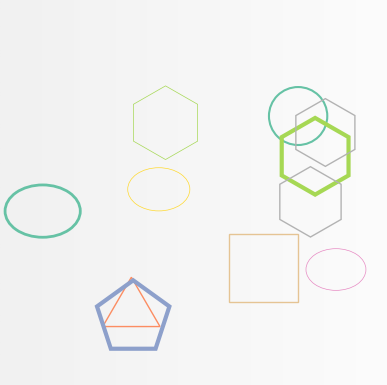[{"shape": "oval", "thickness": 2, "radius": 0.49, "center": [0.11, 0.452]}, {"shape": "circle", "thickness": 1.5, "radius": 0.38, "center": [0.769, 0.699]}, {"shape": "triangle", "thickness": 1, "radius": 0.43, "center": [0.339, 0.194]}, {"shape": "pentagon", "thickness": 3, "radius": 0.49, "center": [0.344, 0.174]}, {"shape": "oval", "thickness": 0.5, "radius": 0.39, "center": [0.867, 0.3]}, {"shape": "hexagon", "thickness": 3, "radius": 0.5, "center": [0.813, 0.594]}, {"shape": "hexagon", "thickness": 0.5, "radius": 0.48, "center": [0.427, 0.681]}, {"shape": "oval", "thickness": 0.5, "radius": 0.4, "center": [0.41, 0.508]}, {"shape": "square", "thickness": 1, "radius": 0.44, "center": [0.68, 0.305]}, {"shape": "hexagon", "thickness": 1, "radius": 0.44, "center": [0.84, 0.656]}, {"shape": "hexagon", "thickness": 1, "radius": 0.46, "center": [0.801, 0.476]}]